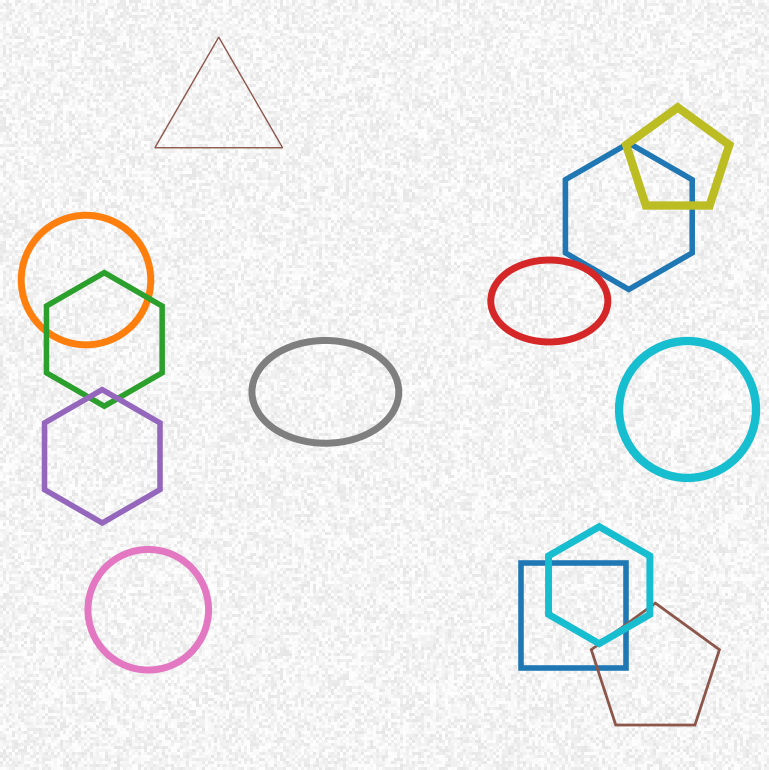[{"shape": "square", "thickness": 2, "radius": 0.34, "center": [0.745, 0.201]}, {"shape": "hexagon", "thickness": 2, "radius": 0.48, "center": [0.817, 0.719]}, {"shape": "circle", "thickness": 2.5, "radius": 0.42, "center": [0.112, 0.636]}, {"shape": "hexagon", "thickness": 2, "radius": 0.43, "center": [0.135, 0.559]}, {"shape": "oval", "thickness": 2.5, "radius": 0.38, "center": [0.713, 0.609]}, {"shape": "hexagon", "thickness": 2, "radius": 0.43, "center": [0.133, 0.407]}, {"shape": "triangle", "thickness": 0.5, "radius": 0.48, "center": [0.284, 0.856]}, {"shape": "pentagon", "thickness": 1, "radius": 0.44, "center": [0.851, 0.129]}, {"shape": "circle", "thickness": 2.5, "radius": 0.39, "center": [0.193, 0.208]}, {"shape": "oval", "thickness": 2.5, "radius": 0.48, "center": [0.423, 0.491]}, {"shape": "pentagon", "thickness": 3, "radius": 0.35, "center": [0.88, 0.79]}, {"shape": "hexagon", "thickness": 2.5, "radius": 0.38, "center": [0.778, 0.24]}, {"shape": "circle", "thickness": 3, "radius": 0.44, "center": [0.893, 0.468]}]